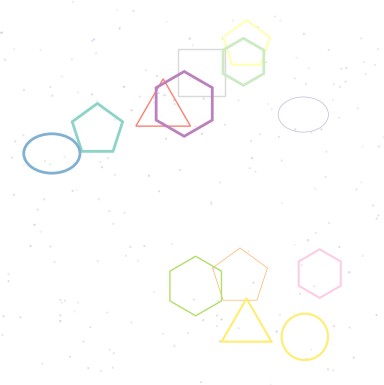[{"shape": "pentagon", "thickness": 2, "radius": 0.34, "center": [0.253, 0.663]}, {"shape": "pentagon", "thickness": 1.5, "radius": 0.32, "center": [0.64, 0.884]}, {"shape": "oval", "thickness": 0.5, "radius": 0.33, "center": [0.788, 0.702]}, {"shape": "triangle", "thickness": 1, "radius": 0.41, "center": [0.424, 0.713]}, {"shape": "oval", "thickness": 2, "radius": 0.37, "center": [0.135, 0.601]}, {"shape": "pentagon", "thickness": 0.5, "radius": 0.37, "center": [0.623, 0.281]}, {"shape": "hexagon", "thickness": 1, "radius": 0.39, "center": [0.508, 0.257]}, {"shape": "hexagon", "thickness": 1.5, "radius": 0.32, "center": [0.831, 0.289]}, {"shape": "square", "thickness": 1, "radius": 0.3, "center": [0.524, 0.811]}, {"shape": "hexagon", "thickness": 2, "radius": 0.42, "center": [0.478, 0.73]}, {"shape": "hexagon", "thickness": 2, "radius": 0.31, "center": [0.632, 0.839]}, {"shape": "circle", "thickness": 1.5, "radius": 0.3, "center": [0.792, 0.125]}, {"shape": "triangle", "thickness": 1.5, "radius": 0.37, "center": [0.64, 0.15]}]